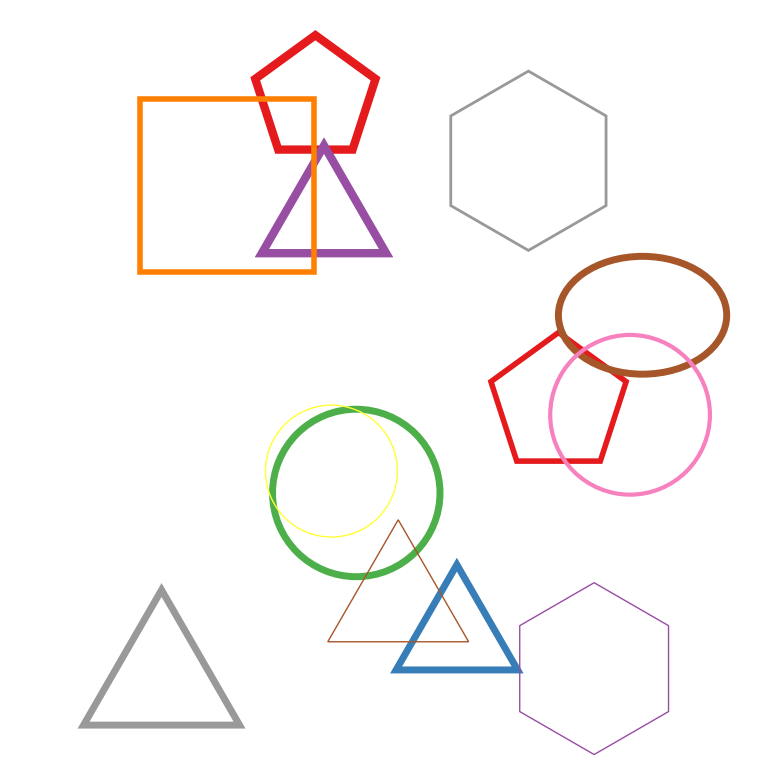[{"shape": "pentagon", "thickness": 3, "radius": 0.41, "center": [0.41, 0.872]}, {"shape": "pentagon", "thickness": 2, "radius": 0.46, "center": [0.725, 0.476]}, {"shape": "triangle", "thickness": 2.5, "radius": 0.46, "center": [0.593, 0.176]}, {"shape": "circle", "thickness": 2.5, "radius": 0.54, "center": [0.463, 0.36]}, {"shape": "triangle", "thickness": 3, "radius": 0.47, "center": [0.421, 0.718]}, {"shape": "hexagon", "thickness": 0.5, "radius": 0.56, "center": [0.772, 0.132]}, {"shape": "square", "thickness": 2, "radius": 0.56, "center": [0.295, 0.759]}, {"shape": "circle", "thickness": 0.5, "radius": 0.43, "center": [0.43, 0.388]}, {"shape": "triangle", "thickness": 0.5, "radius": 0.53, "center": [0.517, 0.219]}, {"shape": "oval", "thickness": 2.5, "radius": 0.55, "center": [0.834, 0.591]}, {"shape": "circle", "thickness": 1.5, "radius": 0.52, "center": [0.818, 0.461]}, {"shape": "triangle", "thickness": 2.5, "radius": 0.58, "center": [0.21, 0.117]}, {"shape": "hexagon", "thickness": 1, "radius": 0.58, "center": [0.686, 0.791]}]